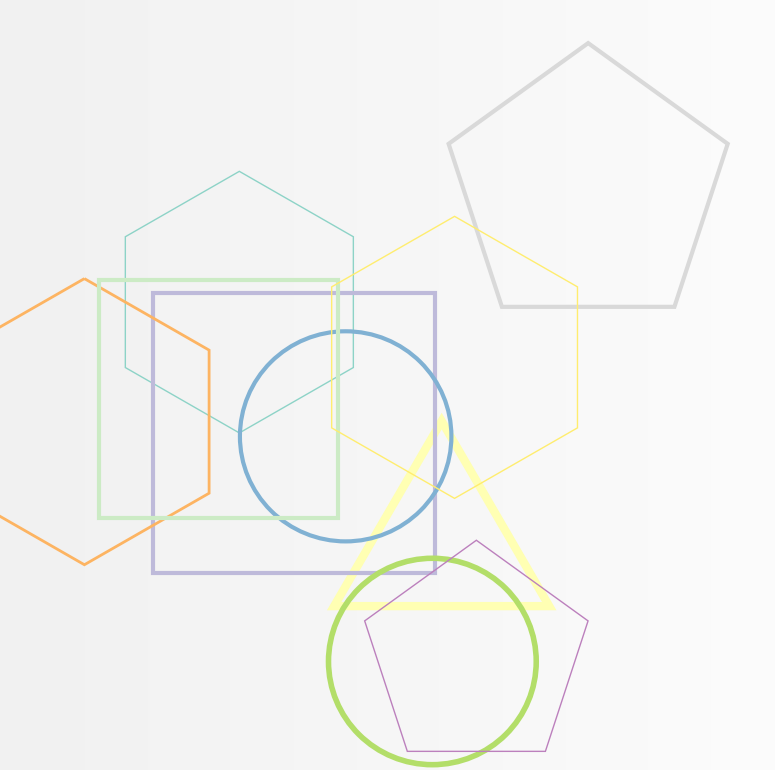[{"shape": "hexagon", "thickness": 0.5, "radius": 0.85, "center": [0.309, 0.608]}, {"shape": "triangle", "thickness": 3, "radius": 0.8, "center": [0.57, 0.293]}, {"shape": "square", "thickness": 1.5, "radius": 0.91, "center": [0.379, 0.437]}, {"shape": "circle", "thickness": 1.5, "radius": 0.68, "center": [0.446, 0.433]}, {"shape": "hexagon", "thickness": 1, "radius": 0.93, "center": [0.109, 0.452]}, {"shape": "circle", "thickness": 2, "radius": 0.67, "center": [0.558, 0.141]}, {"shape": "pentagon", "thickness": 1.5, "radius": 0.95, "center": [0.759, 0.755]}, {"shape": "pentagon", "thickness": 0.5, "radius": 0.76, "center": [0.615, 0.147]}, {"shape": "square", "thickness": 1.5, "radius": 0.77, "center": [0.282, 0.481]}, {"shape": "hexagon", "thickness": 0.5, "radius": 0.92, "center": [0.587, 0.536]}]